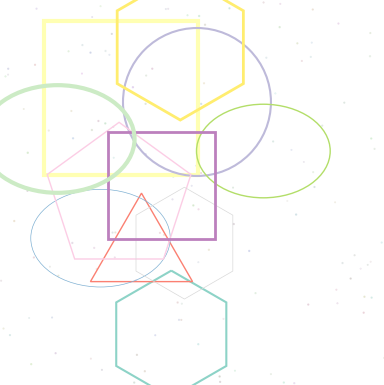[{"shape": "hexagon", "thickness": 1.5, "radius": 0.83, "center": [0.445, 0.132]}, {"shape": "square", "thickness": 3, "radius": 1.0, "center": [0.314, 0.745]}, {"shape": "circle", "thickness": 1.5, "radius": 0.96, "center": [0.512, 0.735]}, {"shape": "triangle", "thickness": 1, "radius": 0.77, "center": [0.368, 0.345]}, {"shape": "oval", "thickness": 0.5, "radius": 0.91, "center": [0.261, 0.381]}, {"shape": "oval", "thickness": 1, "radius": 0.87, "center": [0.684, 0.608]}, {"shape": "pentagon", "thickness": 1, "radius": 0.98, "center": [0.309, 0.486]}, {"shape": "hexagon", "thickness": 0.5, "radius": 0.73, "center": [0.479, 0.368]}, {"shape": "square", "thickness": 2, "radius": 0.69, "center": [0.42, 0.519]}, {"shape": "oval", "thickness": 3, "radius": 1.0, "center": [0.15, 0.639]}, {"shape": "hexagon", "thickness": 2, "radius": 0.95, "center": [0.468, 0.877]}]